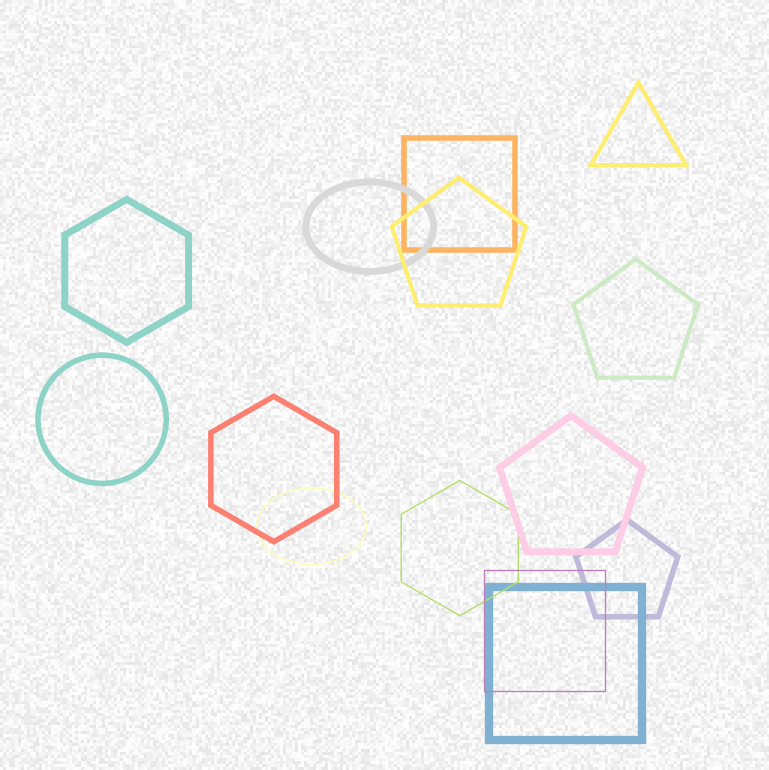[{"shape": "hexagon", "thickness": 2.5, "radius": 0.46, "center": [0.165, 0.648]}, {"shape": "circle", "thickness": 2, "radius": 0.42, "center": [0.133, 0.455]}, {"shape": "oval", "thickness": 0.5, "radius": 0.36, "center": [0.405, 0.317]}, {"shape": "pentagon", "thickness": 2, "radius": 0.35, "center": [0.814, 0.255]}, {"shape": "hexagon", "thickness": 2, "radius": 0.47, "center": [0.356, 0.391]}, {"shape": "square", "thickness": 3, "radius": 0.5, "center": [0.735, 0.138]}, {"shape": "square", "thickness": 2, "radius": 0.36, "center": [0.597, 0.748]}, {"shape": "hexagon", "thickness": 0.5, "radius": 0.44, "center": [0.597, 0.288]}, {"shape": "pentagon", "thickness": 2.5, "radius": 0.49, "center": [0.742, 0.362]}, {"shape": "oval", "thickness": 2.5, "radius": 0.42, "center": [0.48, 0.706]}, {"shape": "square", "thickness": 0.5, "radius": 0.39, "center": [0.707, 0.181]}, {"shape": "pentagon", "thickness": 1.5, "radius": 0.43, "center": [0.826, 0.578]}, {"shape": "triangle", "thickness": 1.5, "radius": 0.36, "center": [0.829, 0.821]}, {"shape": "pentagon", "thickness": 1.5, "radius": 0.46, "center": [0.596, 0.678]}]